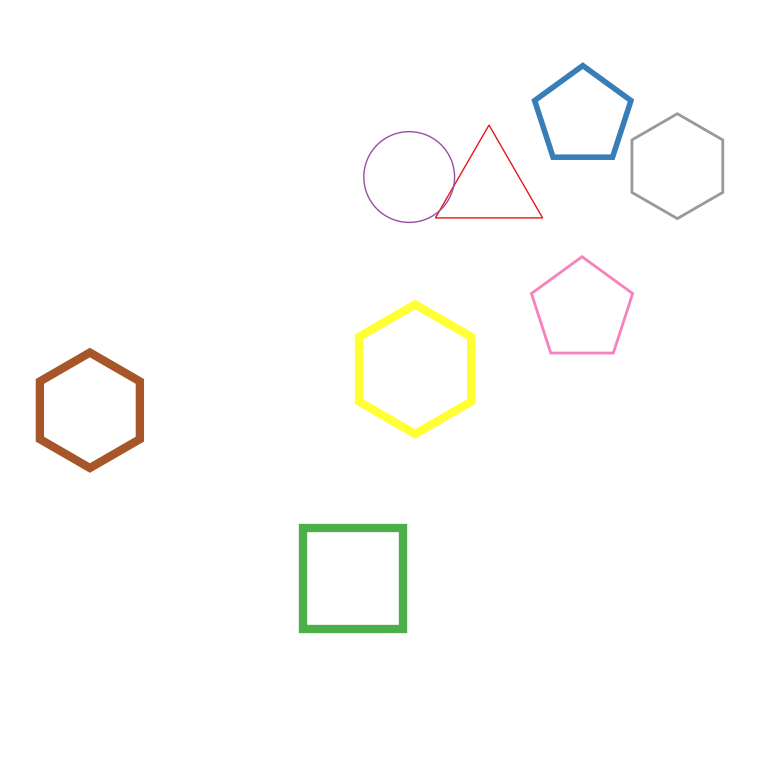[{"shape": "triangle", "thickness": 0.5, "radius": 0.4, "center": [0.635, 0.757]}, {"shape": "pentagon", "thickness": 2, "radius": 0.33, "center": [0.757, 0.849]}, {"shape": "square", "thickness": 3, "radius": 0.33, "center": [0.459, 0.249]}, {"shape": "circle", "thickness": 0.5, "radius": 0.29, "center": [0.531, 0.77]}, {"shape": "hexagon", "thickness": 3, "radius": 0.42, "center": [0.539, 0.52]}, {"shape": "hexagon", "thickness": 3, "radius": 0.37, "center": [0.117, 0.467]}, {"shape": "pentagon", "thickness": 1, "radius": 0.35, "center": [0.756, 0.597]}, {"shape": "hexagon", "thickness": 1, "radius": 0.34, "center": [0.88, 0.784]}]